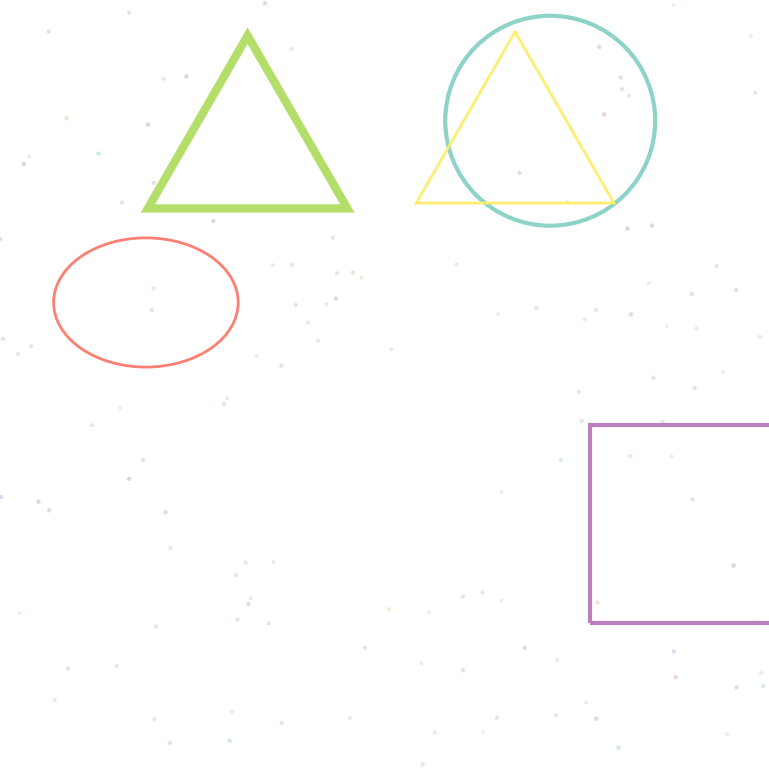[{"shape": "circle", "thickness": 1.5, "radius": 0.68, "center": [0.715, 0.843]}, {"shape": "oval", "thickness": 1, "radius": 0.6, "center": [0.189, 0.607]}, {"shape": "triangle", "thickness": 3, "radius": 0.75, "center": [0.322, 0.804]}, {"shape": "square", "thickness": 1.5, "radius": 0.64, "center": [0.895, 0.32]}, {"shape": "triangle", "thickness": 1, "radius": 0.74, "center": [0.669, 0.81]}]